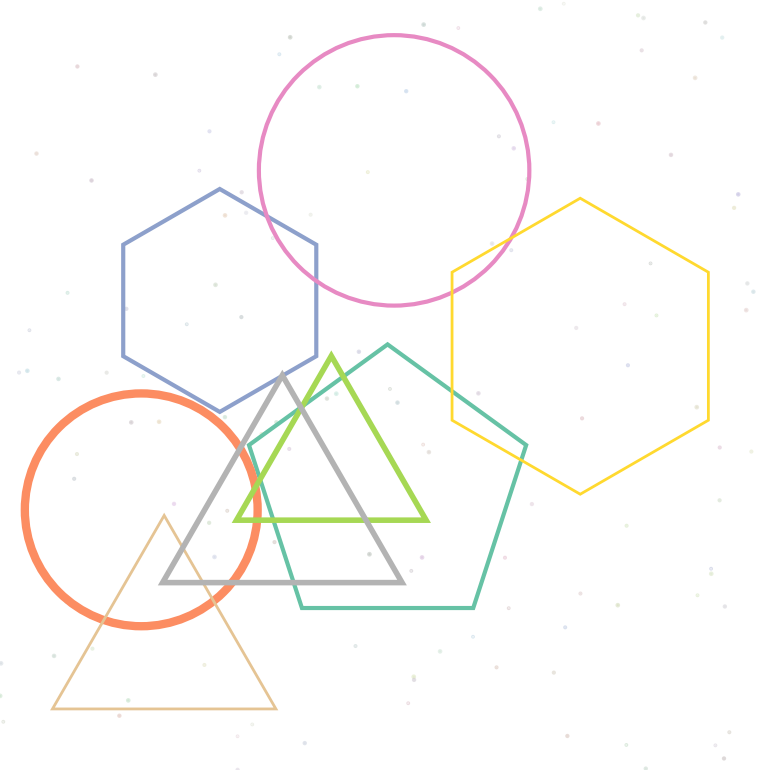[{"shape": "pentagon", "thickness": 1.5, "radius": 0.95, "center": [0.503, 0.363]}, {"shape": "circle", "thickness": 3, "radius": 0.76, "center": [0.183, 0.338]}, {"shape": "hexagon", "thickness": 1.5, "radius": 0.72, "center": [0.285, 0.61]}, {"shape": "circle", "thickness": 1.5, "radius": 0.88, "center": [0.512, 0.779]}, {"shape": "triangle", "thickness": 2, "radius": 0.71, "center": [0.43, 0.396]}, {"shape": "hexagon", "thickness": 1, "radius": 0.96, "center": [0.754, 0.55]}, {"shape": "triangle", "thickness": 1, "radius": 0.84, "center": [0.213, 0.163]}, {"shape": "triangle", "thickness": 2, "radius": 0.9, "center": [0.367, 0.333]}]